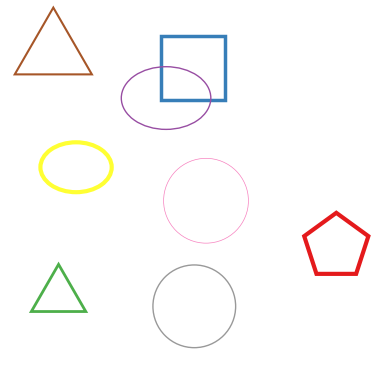[{"shape": "pentagon", "thickness": 3, "radius": 0.44, "center": [0.873, 0.36]}, {"shape": "square", "thickness": 2.5, "radius": 0.42, "center": [0.501, 0.823]}, {"shape": "triangle", "thickness": 2, "radius": 0.41, "center": [0.152, 0.232]}, {"shape": "oval", "thickness": 1, "radius": 0.58, "center": [0.431, 0.745]}, {"shape": "oval", "thickness": 3, "radius": 0.46, "center": [0.198, 0.566]}, {"shape": "triangle", "thickness": 1.5, "radius": 0.58, "center": [0.138, 0.865]}, {"shape": "circle", "thickness": 0.5, "radius": 0.55, "center": [0.535, 0.479]}, {"shape": "circle", "thickness": 1, "radius": 0.54, "center": [0.505, 0.204]}]